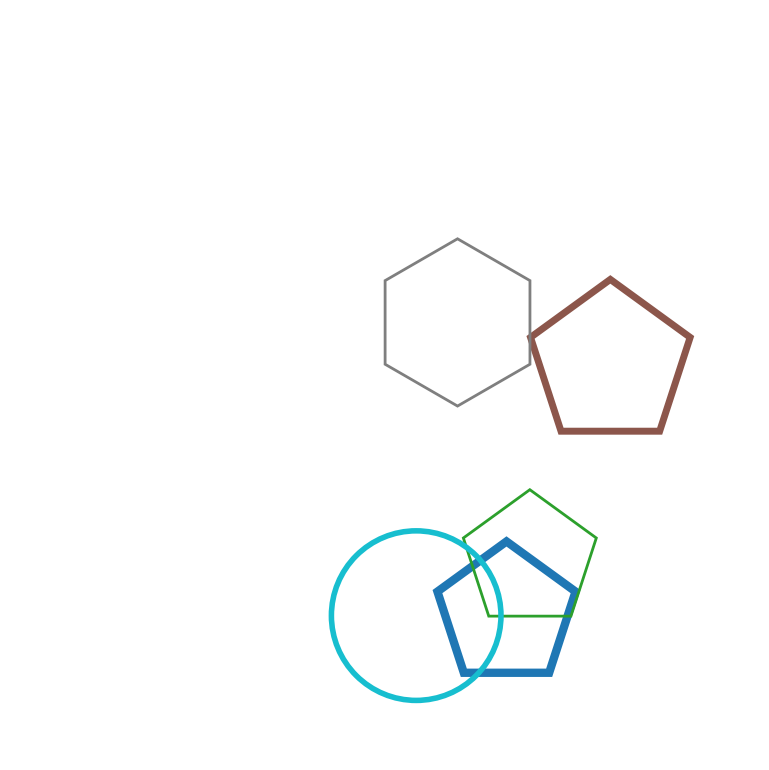[{"shape": "pentagon", "thickness": 3, "radius": 0.47, "center": [0.658, 0.203]}, {"shape": "pentagon", "thickness": 1, "radius": 0.45, "center": [0.688, 0.273]}, {"shape": "pentagon", "thickness": 2.5, "radius": 0.54, "center": [0.793, 0.528]}, {"shape": "hexagon", "thickness": 1, "radius": 0.54, "center": [0.594, 0.581]}, {"shape": "circle", "thickness": 2, "radius": 0.55, "center": [0.541, 0.2]}]